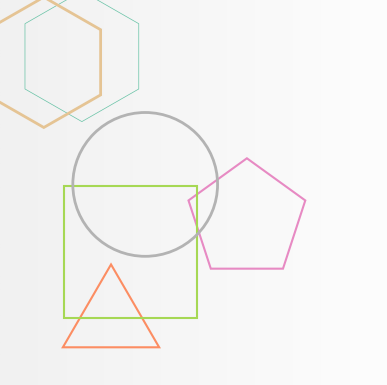[{"shape": "hexagon", "thickness": 0.5, "radius": 0.85, "center": [0.211, 0.854]}, {"shape": "triangle", "thickness": 1.5, "radius": 0.72, "center": [0.287, 0.17]}, {"shape": "pentagon", "thickness": 1.5, "radius": 0.79, "center": [0.637, 0.43]}, {"shape": "square", "thickness": 1.5, "radius": 0.86, "center": [0.336, 0.345]}, {"shape": "hexagon", "thickness": 2, "radius": 0.85, "center": [0.113, 0.838]}, {"shape": "circle", "thickness": 2, "radius": 0.93, "center": [0.375, 0.521]}]